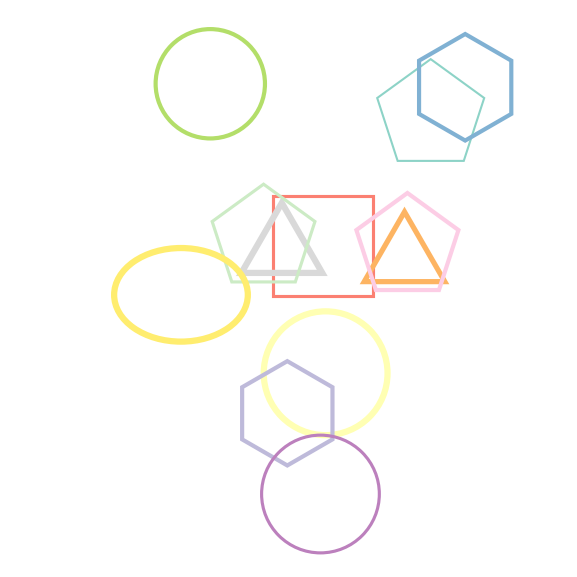[{"shape": "pentagon", "thickness": 1, "radius": 0.49, "center": [0.746, 0.799]}, {"shape": "circle", "thickness": 3, "radius": 0.54, "center": [0.564, 0.353]}, {"shape": "hexagon", "thickness": 2, "radius": 0.45, "center": [0.497, 0.283]}, {"shape": "square", "thickness": 1.5, "radius": 0.43, "center": [0.559, 0.573]}, {"shape": "hexagon", "thickness": 2, "radius": 0.46, "center": [0.806, 0.848]}, {"shape": "triangle", "thickness": 2.5, "radius": 0.4, "center": [0.7, 0.552]}, {"shape": "circle", "thickness": 2, "radius": 0.47, "center": [0.364, 0.854]}, {"shape": "pentagon", "thickness": 2, "radius": 0.46, "center": [0.705, 0.572]}, {"shape": "triangle", "thickness": 3, "radius": 0.4, "center": [0.488, 0.567]}, {"shape": "circle", "thickness": 1.5, "radius": 0.51, "center": [0.555, 0.144]}, {"shape": "pentagon", "thickness": 1.5, "radius": 0.47, "center": [0.456, 0.587]}, {"shape": "oval", "thickness": 3, "radius": 0.58, "center": [0.313, 0.489]}]